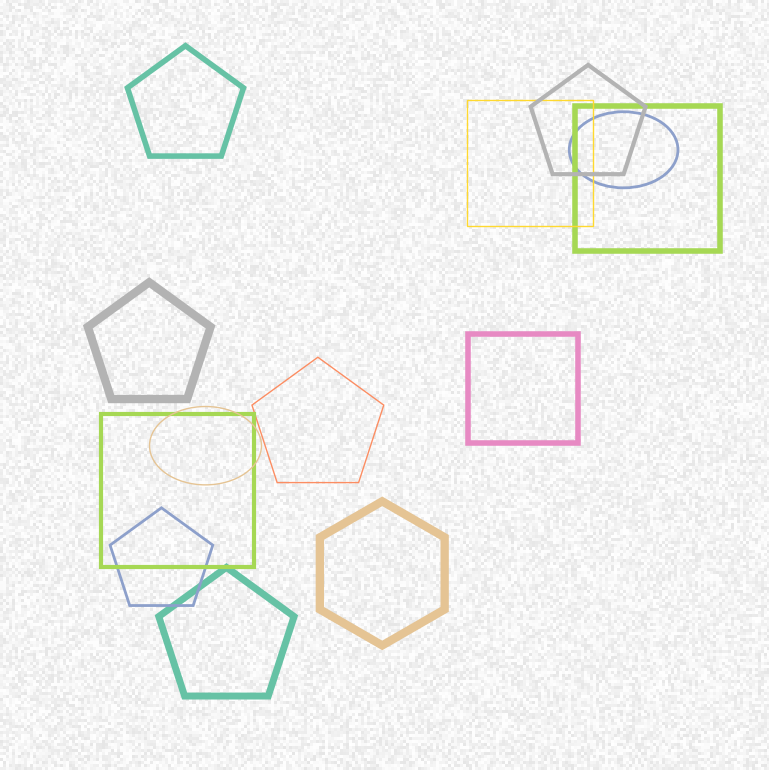[{"shape": "pentagon", "thickness": 2, "radius": 0.4, "center": [0.241, 0.861]}, {"shape": "pentagon", "thickness": 2.5, "radius": 0.46, "center": [0.294, 0.171]}, {"shape": "pentagon", "thickness": 0.5, "radius": 0.45, "center": [0.413, 0.446]}, {"shape": "pentagon", "thickness": 1, "radius": 0.35, "center": [0.21, 0.27]}, {"shape": "oval", "thickness": 1, "radius": 0.35, "center": [0.81, 0.805]}, {"shape": "square", "thickness": 2, "radius": 0.35, "center": [0.679, 0.495]}, {"shape": "square", "thickness": 2, "radius": 0.47, "center": [0.841, 0.768]}, {"shape": "square", "thickness": 1.5, "radius": 0.5, "center": [0.231, 0.363]}, {"shape": "square", "thickness": 0.5, "radius": 0.41, "center": [0.688, 0.789]}, {"shape": "hexagon", "thickness": 3, "radius": 0.47, "center": [0.496, 0.255]}, {"shape": "oval", "thickness": 0.5, "radius": 0.36, "center": [0.267, 0.421]}, {"shape": "pentagon", "thickness": 1.5, "radius": 0.39, "center": [0.764, 0.837]}, {"shape": "pentagon", "thickness": 3, "radius": 0.42, "center": [0.194, 0.55]}]